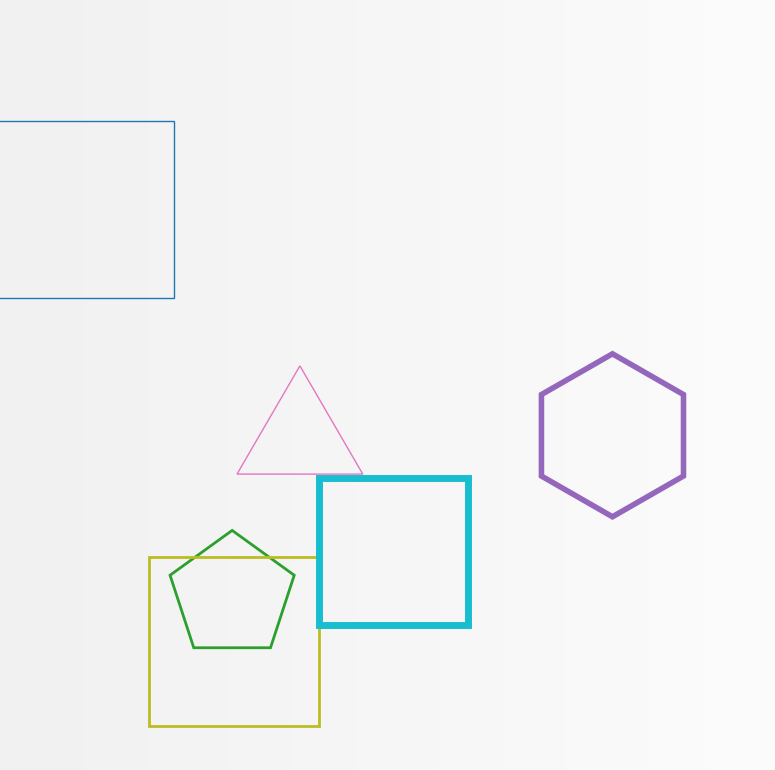[{"shape": "square", "thickness": 0.5, "radius": 0.58, "center": [0.11, 0.728]}, {"shape": "pentagon", "thickness": 1, "radius": 0.42, "center": [0.3, 0.227]}, {"shape": "hexagon", "thickness": 2, "radius": 0.53, "center": [0.79, 0.435]}, {"shape": "triangle", "thickness": 0.5, "radius": 0.47, "center": [0.387, 0.431]}, {"shape": "square", "thickness": 1, "radius": 0.55, "center": [0.302, 0.167]}, {"shape": "square", "thickness": 2.5, "radius": 0.48, "center": [0.508, 0.284]}]